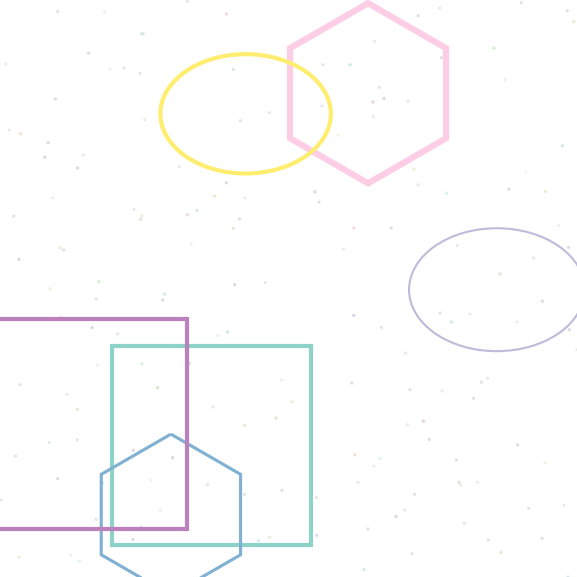[{"shape": "square", "thickness": 2, "radius": 0.86, "center": [0.366, 0.227]}, {"shape": "oval", "thickness": 1, "radius": 0.76, "center": [0.86, 0.497]}, {"shape": "hexagon", "thickness": 1.5, "radius": 0.7, "center": [0.296, 0.108]}, {"shape": "hexagon", "thickness": 3, "radius": 0.78, "center": [0.637, 0.838]}, {"shape": "square", "thickness": 2, "radius": 0.91, "center": [0.143, 0.265]}, {"shape": "oval", "thickness": 2, "radius": 0.74, "center": [0.425, 0.802]}]